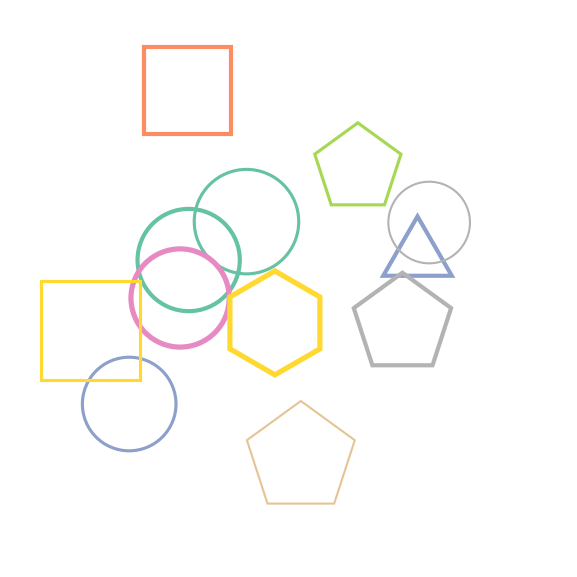[{"shape": "circle", "thickness": 2, "radius": 0.44, "center": [0.327, 0.549]}, {"shape": "circle", "thickness": 1.5, "radius": 0.45, "center": [0.427, 0.615]}, {"shape": "square", "thickness": 2, "radius": 0.38, "center": [0.325, 0.843]}, {"shape": "circle", "thickness": 1.5, "radius": 0.41, "center": [0.224, 0.3]}, {"shape": "triangle", "thickness": 2, "radius": 0.34, "center": [0.723, 0.556]}, {"shape": "circle", "thickness": 2.5, "radius": 0.43, "center": [0.312, 0.483]}, {"shape": "pentagon", "thickness": 1.5, "radius": 0.39, "center": [0.62, 0.708]}, {"shape": "hexagon", "thickness": 2.5, "radius": 0.45, "center": [0.476, 0.44]}, {"shape": "square", "thickness": 1.5, "radius": 0.43, "center": [0.156, 0.427]}, {"shape": "pentagon", "thickness": 1, "radius": 0.49, "center": [0.521, 0.207]}, {"shape": "circle", "thickness": 1, "radius": 0.35, "center": [0.743, 0.614]}, {"shape": "pentagon", "thickness": 2, "radius": 0.44, "center": [0.697, 0.438]}]